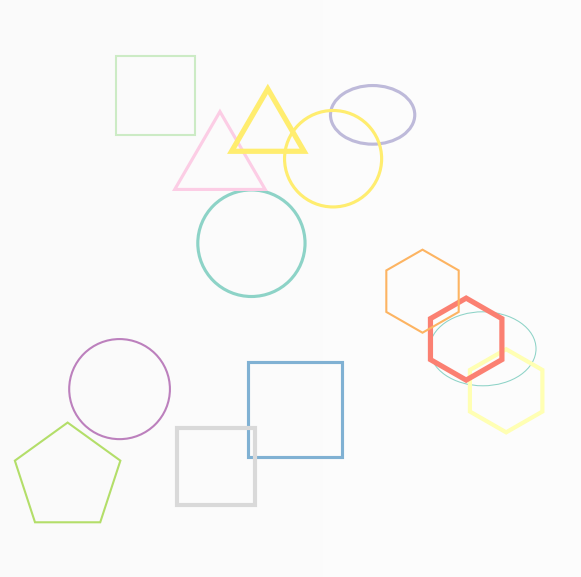[{"shape": "oval", "thickness": 0.5, "radius": 0.46, "center": [0.831, 0.395]}, {"shape": "circle", "thickness": 1.5, "radius": 0.46, "center": [0.433, 0.578]}, {"shape": "hexagon", "thickness": 2, "radius": 0.36, "center": [0.871, 0.322]}, {"shape": "oval", "thickness": 1.5, "radius": 0.36, "center": [0.641, 0.8]}, {"shape": "hexagon", "thickness": 2.5, "radius": 0.35, "center": [0.802, 0.412]}, {"shape": "square", "thickness": 1.5, "radius": 0.41, "center": [0.507, 0.29]}, {"shape": "hexagon", "thickness": 1, "radius": 0.36, "center": [0.727, 0.495]}, {"shape": "pentagon", "thickness": 1, "radius": 0.48, "center": [0.116, 0.172]}, {"shape": "triangle", "thickness": 1.5, "radius": 0.45, "center": [0.378, 0.716]}, {"shape": "square", "thickness": 2, "radius": 0.33, "center": [0.372, 0.192]}, {"shape": "circle", "thickness": 1, "radius": 0.43, "center": [0.206, 0.325]}, {"shape": "square", "thickness": 1, "radius": 0.34, "center": [0.267, 0.833]}, {"shape": "triangle", "thickness": 2.5, "radius": 0.36, "center": [0.461, 0.773]}, {"shape": "circle", "thickness": 1.5, "radius": 0.42, "center": [0.573, 0.724]}]